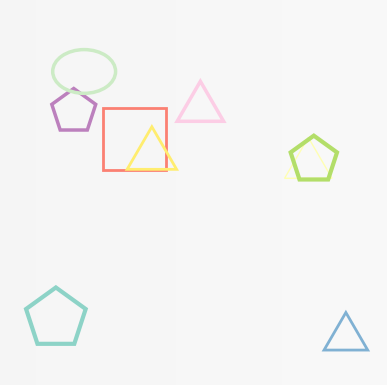[{"shape": "pentagon", "thickness": 3, "radius": 0.4, "center": [0.144, 0.172]}, {"shape": "triangle", "thickness": 1, "radius": 0.35, "center": [0.796, 0.572]}, {"shape": "square", "thickness": 2, "radius": 0.41, "center": [0.348, 0.639]}, {"shape": "triangle", "thickness": 2, "radius": 0.33, "center": [0.893, 0.123]}, {"shape": "pentagon", "thickness": 3, "radius": 0.31, "center": [0.81, 0.585]}, {"shape": "triangle", "thickness": 2.5, "radius": 0.35, "center": [0.517, 0.72]}, {"shape": "pentagon", "thickness": 2.5, "radius": 0.3, "center": [0.19, 0.711]}, {"shape": "oval", "thickness": 2.5, "radius": 0.41, "center": [0.217, 0.814]}, {"shape": "triangle", "thickness": 2, "radius": 0.37, "center": [0.392, 0.597]}]